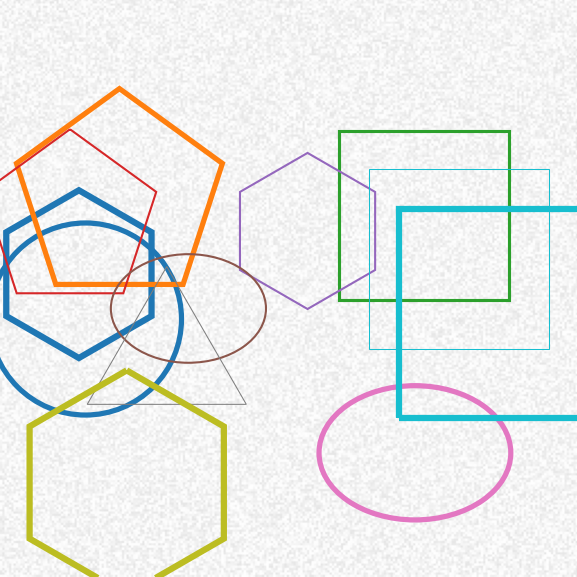[{"shape": "hexagon", "thickness": 3, "radius": 0.73, "center": [0.137, 0.524]}, {"shape": "circle", "thickness": 2.5, "radius": 0.83, "center": [0.148, 0.447]}, {"shape": "pentagon", "thickness": 2.5, "radius": 0.94, "center": [0.207, 0.658]}, {"shape": "square", "thickness": 1.5, "radius": 0.73, "center": [0.734, 0.626]}, {"shape": "pentagon", "thickness": 1, "radius": 0.79, "center": [0.121, 0.618]}, {"shape": "hexagon", "thickness": 1, "radius": 0.68, "center": [0.533, 0.599]}, {"shape": "oval", "thickness": 1, "radius": 0.67, "center": [0.326, 0.465]}, {"shape": "oval", "thickness": 2.5, "radius": 0.83, "center": [0.718, 0.215]}, {"shape": "triangle", "thickness": 0.5, "radius": 0.8, "center": [0.289, 0.379]}, {"shape": "hexagon", "thickness": 3, "radius": 0.97, "center": [0.219, 0.164]}, {"shape": "square", "thickness": 3, "radius": 0.9, "center": [0.871, 0.457]}, {"shape": "square", "thickness": 0.5, "radius": 0.78, "center": [0.794, 0.551]}]